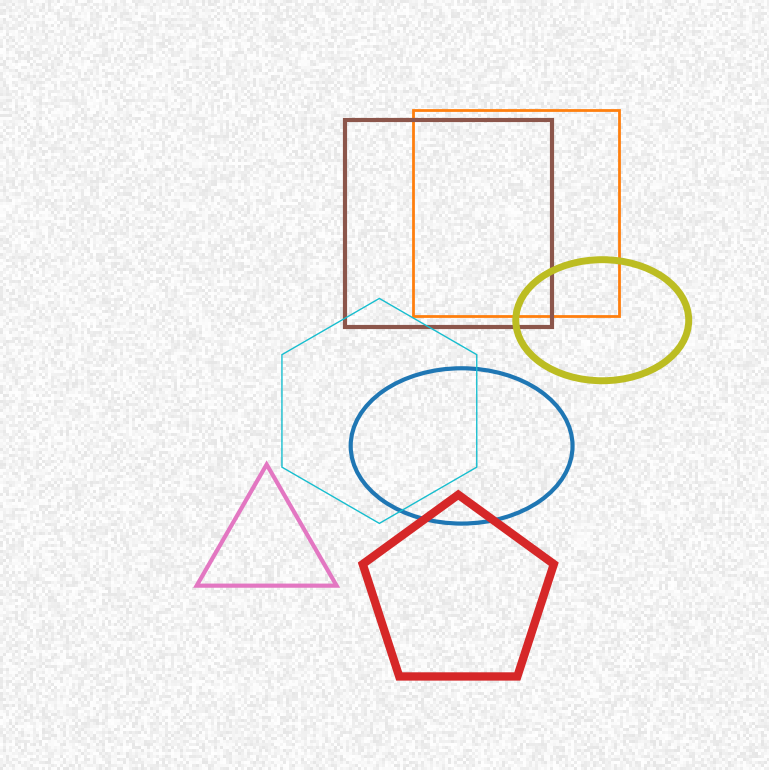[{"shape": "oval", "thickness": 1.5, "radius": 0.72, "center": [0.599, 0.421]}, {"shape": "square", "thickness": 1, "radius": 0.67, "center": [0.67, 0.724]}, {"shape": "pentagon", "thickness": 3, "radius": 0.65, "center": [0.595, 0.227]}, {"shape": "square", "thickness": 1.5, "radius": 0.67, "center": [0.583, 0.709]}, {"shape": "triangle", "thickness": 1.5, "radius": 0.52, "center": [0.346, 0.292]}, {"shape": "oval", "thickness": 2.5, "radius": 0.56, "center": [0.782, 0.584]}, {"shape": "hexagon", "thickness": 0.5, "radius": 0.73, "center": [0.493, 0.466]}]